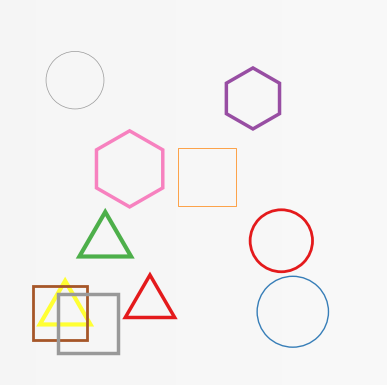[{"shape": "circle", "thickness": 2, "radius": 0.4, "center": [0.726, 0.375]}, {"shape": "triangle", "thickness": 2.5, "radius": 0.37, "center": [0.387, 0.212]}, {"shape": "circle", "thickness": 1, "radius": 0.46, "center": [0.756, 0.19]}, {"shape": "triangle", "thickness": 3, "radius": 0.39, "center": [0.272, 0.372]}, {"shape": "hexagon", "thickness": 2.5, "radius": 0.4, "center": [0.653, 0.744]}, {"shape": "square", "thickness": 0.5, "radius": 0.38, "center": [0.534, 0.539]}, {"shape": "triangle", "thickness": 3, "radius": 0.38, "center": [0.168, 0.195]}, {"shape": "square", "thickness": 2, "radius": 0.35, "center": [0.155, 0.187]}, {"shape": "hexagon", "thickness": 2.5, "radius": 0.49, "center": [0.335, 0.561]}, {"shape": "circle", "thickness": 0.5, "radius": 0.37, "center": [0.194, 0.792]}, {"shape": "square", "thickness": 2.5, "radius": 0.38, "center": [0.227, 0.159]}]